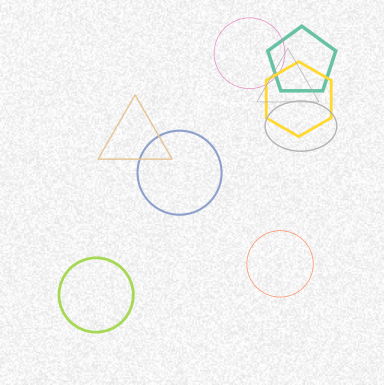[{"shape": "pentagon", "thickness": 2.5, "radius": 0.46, "center": [0.784, 0.839]}, {"shape": "circle", "thickness": 0.5, "radius": 0.43, "center": [0.727, 0.315]}, {"shape": "circle", "thickness": 1.5, "radius": 0.55, "center": [0.466, 0.551]}, {"shape": "circle", "thickness": 0.5, "radius": 0.46, "center": [0.648, 0.862]}, {"shape": "circle", "thickness": 2, "radius": 0.48, "center": [0.25, 0.234]}, {"shape": "hexagon", "thickness": 2, "radius": 0.49, "center": [0.776, 0.743]}, {"shape": "triangle", "thickness": 1, "radius": 0.56, "center": [0.351, 0.642]}, {"shape": "triangle", "thickness": 0.5, "radius": 0.47, "center": [0.748, 0.782]}, {"shape": "oval", "thickness": 1, "radius": 0.47, "center": [0.782, 0.672]}]